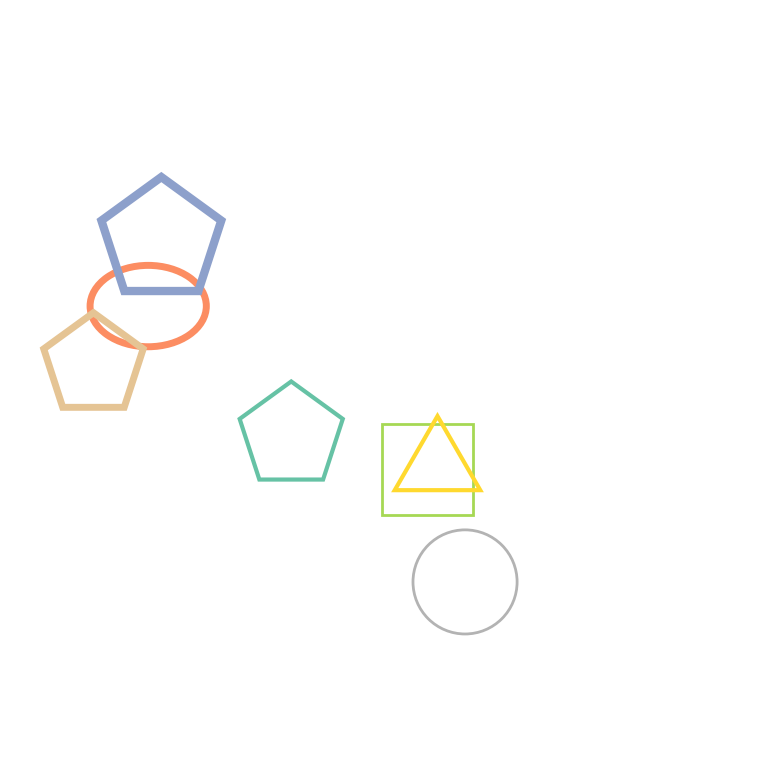[{"shape": "pentagon", "thickness": 1.5, "radius": 0.35, "center": [0.378, 0.434]}, {"shape": "oval", "thickness": 2.5, "radius": 0.38, "center": [0.192, 0.603]}, {"shape": "pentagon", "thickness": 3, "radius": 0.41, "center": [0.21, 0.688]}, {"shape": "square", "thickness": 1, "radius": 0.3, "center": [0.556, 0.39]}, {"shape": "triangle", "thickness": 1.5, "radius": 0.32, "center": [0.568, 0.395]}, {"shape": "pentagon", "thickness": 2.5, "radius": 0.34, "center": [0.121, 0.526]}, {"shape": "circle", "thickness": 1, "radius": 0.34, "center": [0.604, 0.244]}]